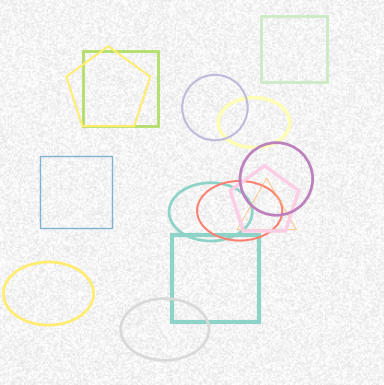[{"shape": "square", "thickness": 3, "radius": 0.57, "center": [0.559, 0.277]}, {"shape": "oval", "thickness": 2, "radius": 0.54, "center": [0.547, 0.45]}, {"shape": "oval", "thickness": 2.5, "radius": 0.46, "center": [0.66, 0.682]}, {"shape": "circle", "thickness": 1.5, "radius": 0.43, "center": [0.558, 0.721]}, {"shape": "oval", "thickness": 1.5, "radius": 0.55, "center": [0.623, 0.453]}, {"shape": "square", "thickness": 1, "radius": 0.47, "center": [0.197, 0.501]}, {"shape": "triangle", "thickness": 0.5, "radius": 0.45, "center": [0.693, 0.448]}, {"shape": "square", "thickness": 2, "radius": 0.49, "center": [0.312, 0.769]}, {"shape": "pentagon", "thickness": 2.5, "radius": 0.47, "center": [0.687, 0.476]}, {"shape": "oval", "thickness": 2, "radius": 0.57, "center": [0.428, 0.144]}, {"shape": "circle", "thickness": 2, "radius": 0.47, "center": [0.718, 0.535]}, {"shape": "square", "thickness": 2, "radius": 0.43, "center": [0.763, 0.872]}, {"shape": "pentagon", "thickness": 1.5, "radius": 0.57, "center": [0.281, 0.765]}, {"shape": "oval", "thickness": 2, "radius": 0.59, "center": [0.126, 0.237]}]